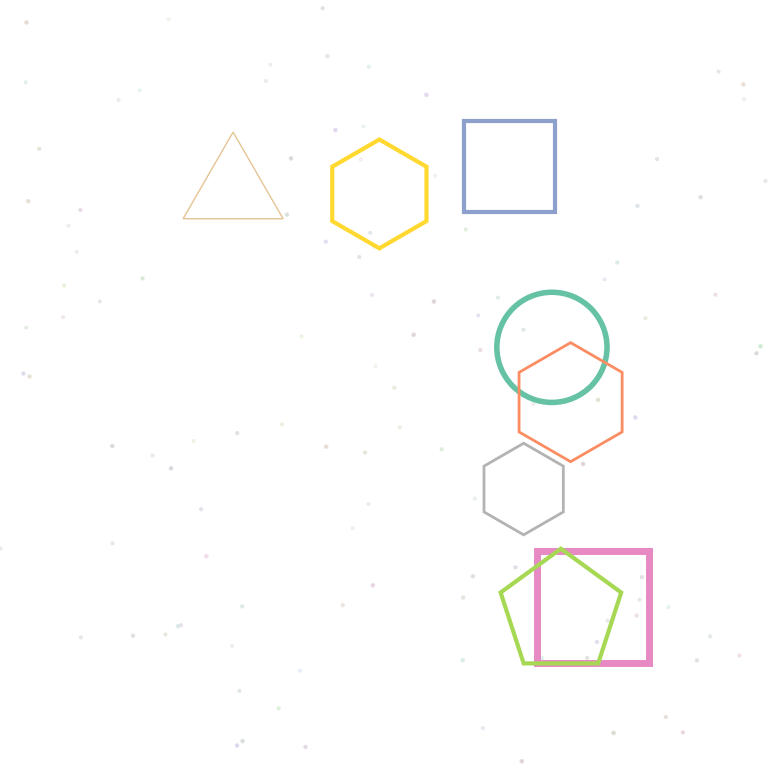[{"shape": "circle", "thickness": 2, "radius": 0.36, "center": [0.717, 0.549]}, {"shape": "hexagon", "thickness": 1, "radius": 0.39, "center": [0.741, 0.478]}, {"shape": "square", "thickness": 1.5, "radius": 0.3, "center": [0.661, 0.784]}, {"shape": "square", "thickness": 2.5, "radius": 0.36, "center": [0.77, 0.212]}, {"shape": "pentagon", "thickness": 1.5, "radius": 0.41, "center": [0.728, 0.205]}, {"shape": "hexagon", "thickness": 1.5, "radius": 0.35, "center": [0.493, 0.748]}, {"shape": "triangle", "thickness": 0.5, "radius": 0.38, "center": [0.303, 0.753]}, {"shape": "hexagon", "thickness": 1, "radius": 0.3, "center": [0.68, 0.365]}]